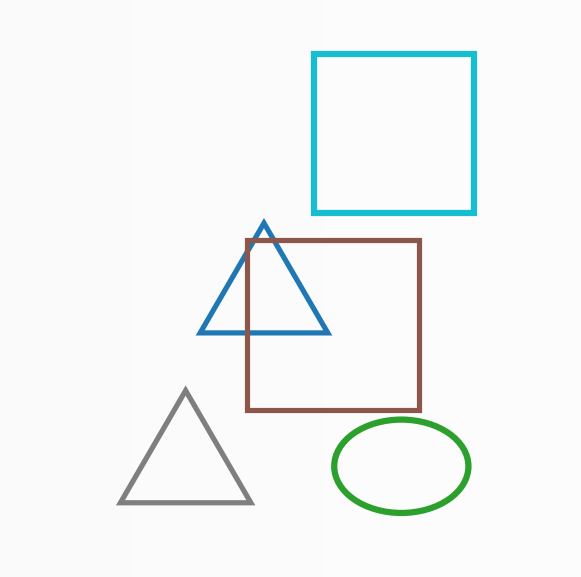[{"shape": "triangle", "thickness": 2.5, "radius": 0.63, "center": [0.454, 0.486]}, {"shape": "oval", "thickness": 3, "radius": 0.58, "center": [0.69, 0.192]}, {"shape": "square", "thickness": 2.5, "radius": 0.74, "center": [0.573, 0.437]}, {"shape": "triangle", "thickness": 2.5, "radius": 0.65, "center": [0.319, 0.193]}, {"shape": "square", "thickness": 3, "radius": 0.69, "center": [0.678, 0.768]}]